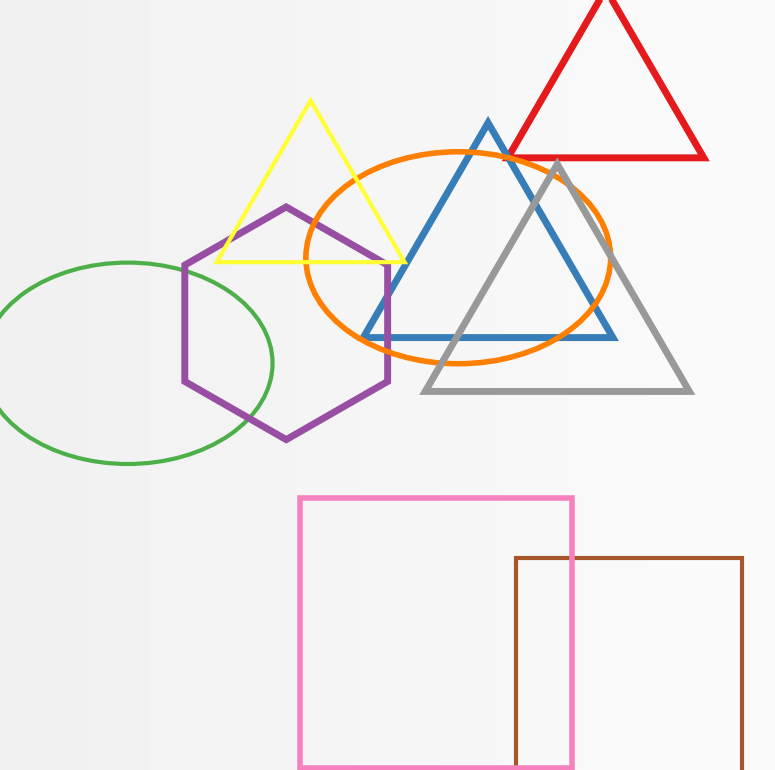[{"shape": "triangle", "thickness": 2.5, "radius": 0.73, "center": [0.782, 0.868]}, {"shape": "triangle", "thickness": 2.5, "radius": 0.93, "center": [0.63, 0.655]}, {"shape": "oval", "thickness": 1.5, "radius": 0.93, "center": [0.165, 0.528]}, {"shape": "hexagon", "thickness": 2.5, "radius": 0.76, "center": [0.369, 0.58]}, {"shape": "oval", "thickness": 2, "radius": 0.98, "center": [0.591, 0.665]}, {"shape": "triangle", "thickness": 1.5, "radius": 0.7, "center": [0.401, 0.73]}, {"shape": "square", "thickness": 1.5, "radius": 0.73, "center": [0.811, 0.13]}, {"shape": "square", "thickness": 2, "radius": 0.88, "center": [0.562, 0.178]}, {"shape": "triangle", "thickness": 2.5, "radius": 0.98, "center": [0.719, 0.59]}]